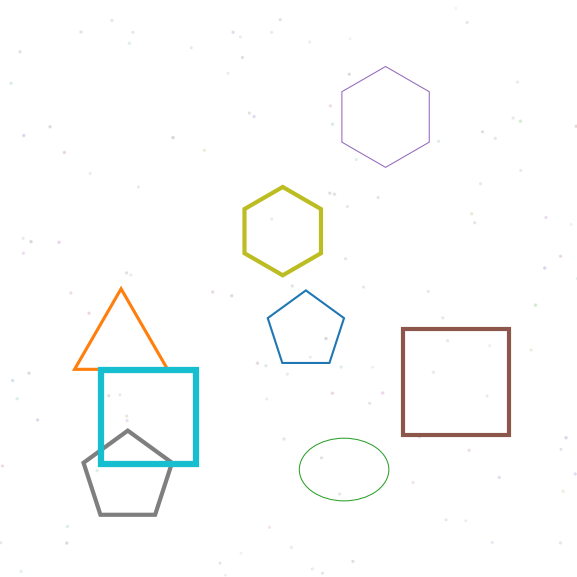[{"shape": "pentagon", "thickness": 1, "radius": 0.35, "center": [0.53, 0.427]}, {"shape": "triangle", "thickness": 1.5, "radius": 0.46, "center": [0.21, 0.406]}, {"shape": "oval", "thickness": 0.5, "radius": 0.39, "center": [0.596, 0.186]}, {"shape": "hexagon", "thickness": 0.5, "radius": 0.44, "center": [0.668, 0.797]}, {"shape": "square", "thickness": 2, "radius": 0.46, "center": [0.789, 0.337]}, {"shape": "pentagon", "thickness": 2, "radius": 0.4, "center": [0.221, 0.173]}, {"shape": "hexagon", "thickness": 2, "radius": 0.38, "center": [0.49, 0.599]}, {"shape": "square", "thickness": 3, "radius": 0.41, "center": [0.257, 0.277]}]